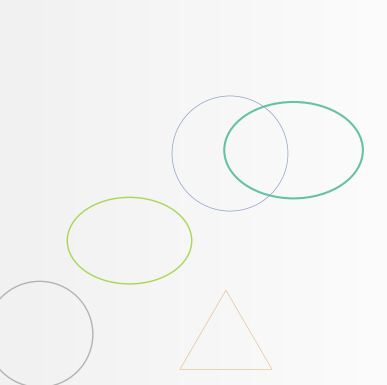[{"shape": "oval", "thickness": 1.5, "radius": 0.89, "center": [0.758, 0.61]}, {"shape": "circle", "thickness": 0.5, "radius": 0.75, "center": [0.594, 0.601]}, {"shape": "oval", "thickness": 1, "radius": 0.8, "center": [0.334, 0.375]}, {"shape": "triangle", "thickness": 0.5, "radius": 0.69, "center": [0.583, 0.109]}, {"shape": "circle", "thickness": 1, "radius": 0.69, "center": [0.102, 0.132]}]